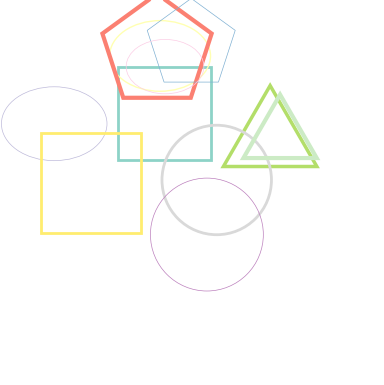[{"shape": "square", "thickness": 2, "radius": 0.6, "center": [0.426, 0.705]}, {"shape": "oval", "thickness": 1, "radius": 0.66, "center": [0.416, 0.855]}, {"shape": "oval", "thickness": 0.5, "radius": 0.69, "center": [0.141, 0.679]}, {"shape": "pentagon", "thickness": 3, "radius": 0.75, "center": [0.408, 0.867]}, {"shape": "pentagon", "thickness": 0.5, "radius": 0.6, "center": [0.497, 0.884]}, {"shape": "triangle", "thickness": 2.5, "radius": 0.7, "center": [0.702, 0.638]}, {"shape": "oval", "thickness": 0.5, "radius": 0.5, "center": [0.429, 0.827]}, {"shape": "circle", "thickness": 2, "radius": 0.71, "center": [0.563, 0.533]}, {"shape": "circle", "thickness": 0.5, "radius": 0.73, "center": [0.537, 0.391]}, {"shape": "triangle", "thickness": 3, "radius": 0.55, "center": [0.727, 0.644]}, {"shape": "square", "thickness": 2, "radius": 0.65, "center": [0.236, 0.524]}]